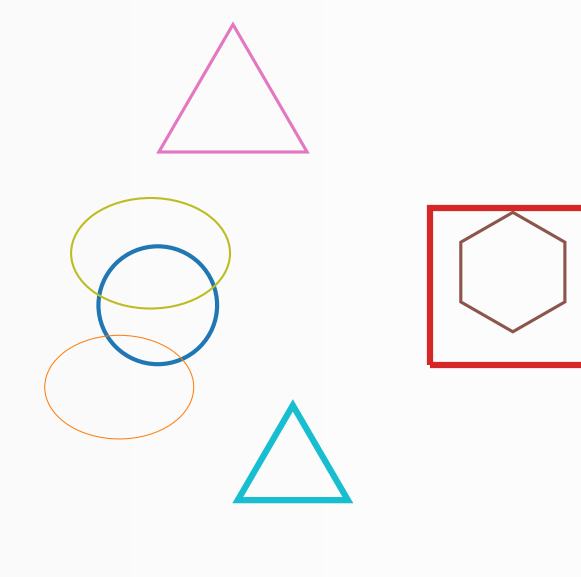[{"shape": "circle", "thickness": 2, "radius": 0.51, "center": [0.271, 0.471]}, {"shape": "oval", "thickness": 0.5, "radius": 0.64, "center": [0.205, 0.329]}, {"shape": "square", "thickness": 3, "radius": 0.68, "center": [0.877, 0.502]}, {"shape": "hexagon", "thickness": 1.5, "radius": 0.52, "center": [0.882, 0.528]}, {"shape": "triangle", "thickness": 1.5, "radius": 0.74, "center": [0.401, 0.81]}, {"shape": "oval", "thickness": 1, "radius": 0.68, "center": [0.259, 0.561]}, {"shape": "triangle", "thickness": 3, "radius": 0.55, "center": [0.504, 0.188]}]